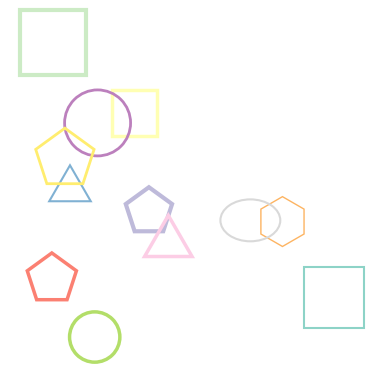[{"shape": "square", "thickness": 1.5, "radius": 0.39, "center": [0.868, 0.227]}, {"shape": "square", "thickness": 2.5, "radius": 0.29, "center": [0.35, 0.707]}, {"shape": "pentagon", "thickness": 3, "radius": 0.32, "center": [0.387, 0.45]}, {"shape": "pentagon", "thickness": 2.5, "radius": 0.34, "center": [0.135, 0.276]}, {"shape": "triangle", "thickness": 1.5, "radius": 0.31, "center": [0.182, 0.508]}, {"shape": "hexagon", "thickness": 1, "radius": 0.32, "center": [0.734, 0.424]}, {"shape": "circle", "thickness": 2.5, "radius": 0.33, "center": [0.246, 0.125]}, {"shape": "triangle", "thickness": 2.5, "radius": 0.36, "center": [0.437, 0.369]}, {"shape": "oval", "thickness": 1.5, "radius": 0.39, "center": [0.65, 0.428]}, {"shape": "circle", "thickness": 2, "radius": 0.43, "center": [0.253, 0.681]}, {"shape": "square", "thickness": 3, "radius": 0.42, "center": [0.138, 0.89]}, {"shape": "pentagon", "thickness": 2, "radius": 0.4, "center": [0.169, 0.587]}]